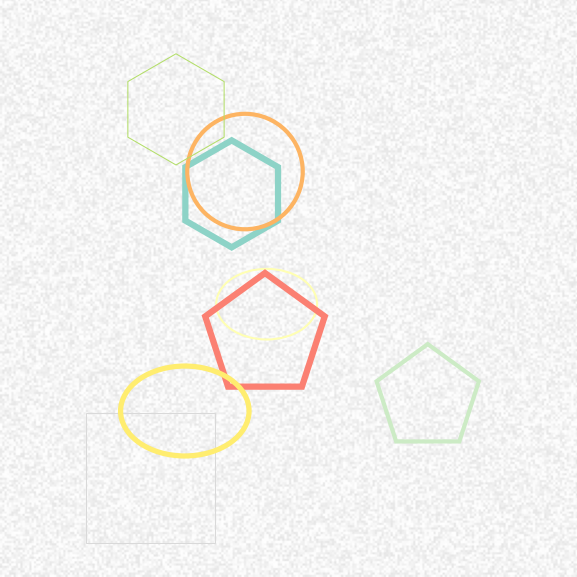[{"shape": "hexagon", "thickness": 3, "radius": 0.46, "center": [0.401, 0.663]}, {"shape": "oval", "thickness": 1, "radius": 0.44, "center": [0.462, 0.472]}, {"shape": "pentagon", "thickness": 3, "radius": 0.54, "center": [0.459, 0.418]}, {"shape": "circle", "thickness": 2, "radius": 0.5, "center": [0.424, 0.702]}, {"shape": "hexagon", "thickness": 0.5, "radius": 0.48, "center": [0.305, 0.81]}, {"shape": "square", "thickness": 0.5, "radius": 0.56, "center": [0.26, 0.171]}, {"shape": "pentagon", "thickness": 2, "radius": 0.47, "center": [0.741, 0.31]}, {"shape": "oval", "thickness": 2.5, "radius": 0.56, "center": [0.32, 0.287]}]